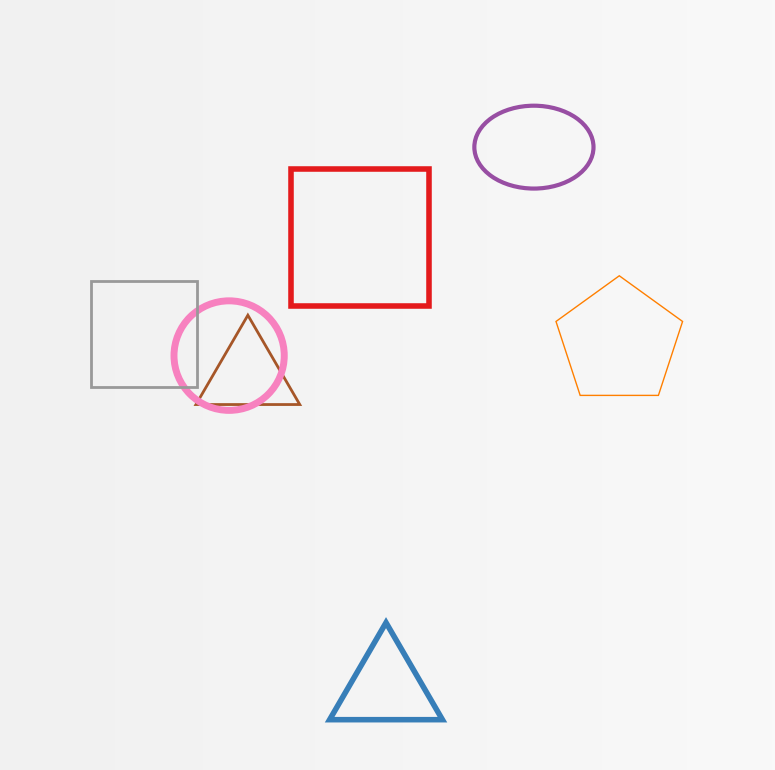[{"shape": "square", "thickness": 2, "radius": 0.45, "center": [0.465, 0.692]}, {"shape": "triangle", "thickness": 2, "radius": 0.42, "center": [0.498, 0.107]}, {"shape": "oval", "thickness": 1.5, "radius": 0.38, "center": [0.689, 0.809]}, {"shape": "pentagon", "thickness": 0.5, "radius": 0.43, "center": [0.799, 0.556]}, {"shape": "triangle", "thickness": 1, "radius": 0.39, "center": [0.32, 0.513]}, {"shape": "circle", "thickness": 2.5, "radius": 0.36, "center": [0.296, 0.538]}, {"shape": "square", "thickness": 1, "radius": 0.34, "center": [0.186, 0.566]}]